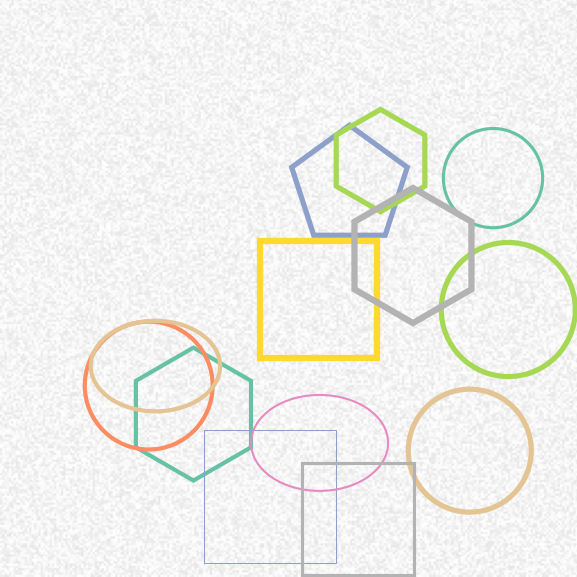[{"shape": "circle", "thickness": 1.5, "radius": 0.43, "center": [0.854, 0.691]}, {"shape": "hexagon", "thickness": 2, "radius": 0.58, "center": [0.335, 0.282]}, {"shape": "circle", "thickness": 2, "radius": 0.55, "center": [0.258, 0.332]}, {"shape": "pentagon", "thickness": 2.5, "radius": 0.53, "center": [0.605, 0.677]}, {"shape": "square", "thickness": 0.5, "radius": 0.57, "center": [0.468, 0.14]}, {"shape": "oval", "thickness": 1, "radius": 0.59, "center": [0.553, 0.232]}, {"shape": "circle", "thickness": 2.5, "radius": 0.58, "center": [0.88, 0.463]}, {"shape": "hexagon", "thickness": 2.5, "radius": 0.44, "center": [0.659, 0.721]}, {"shape": "square", "thickness": 3, "radius": 0.51, "center": [0.552, 0.481]}, {"shape": "circle", "thickness": 2.5, "radius": 0.53, "center": [0.813, 0.219]}, {"shape": "oval", "thickness": 2, "radius": 0.56, "center": [0.269, 0.365]}, {"shape": "square", "thickness": 1.5, "radius": 0.48, "center": [0.621, 0.101]}, {"shape": "hexagon", "thickness": 3, "radius": 0.58, "center": [0.715, 0.557]}]